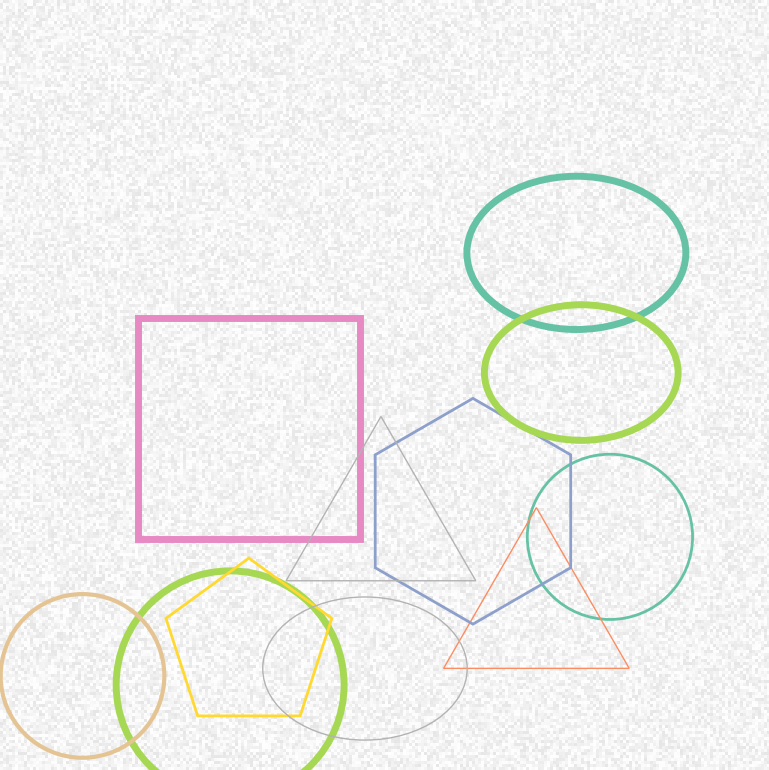[{"shape": "oval", "thickness": 2.5, "radius": 0.71, "center": [0.749, 0.672]}, {"shape": "circle", "thickness": 1, "radius": 0.54, "center": [0.792, 0.303]}, {"shape": "triangle", "thickness": 0.5, "radius": 0.7, "center": [0.697, 0.202]}, {"shape": "hexagon", "thickness": 1, "radius": 0.73, "center": [0.614, 0.336]}, {"shape": "square", "thickness": 2.5, "radius": 0.72, "center": [0.323, 0.443]}, {"shape": "circle", "thickness": 2.5, "radius": 0.74, "center": [0.299, 0.111]}, {"shape": "oval", "thickness": 2.5, "radius": 0.63, "center": [0.755, 0.516]}, {"shape": "pentagon", "thickness": 1, "radius": 0.57, "center": [0.323, 0.162]}, {"shape": "circle", "thickness": 1.5, "radius": 0.53, "center": [0.107, 0.122]}, {"shape": "oval", "thickness": 0.5, "radius": 0.66, "center": [0.474, 0.132]}, {"shape": "triangle", "thickness": 0.5, "radius": 0.71, "center": [0.495, 0.317]}]